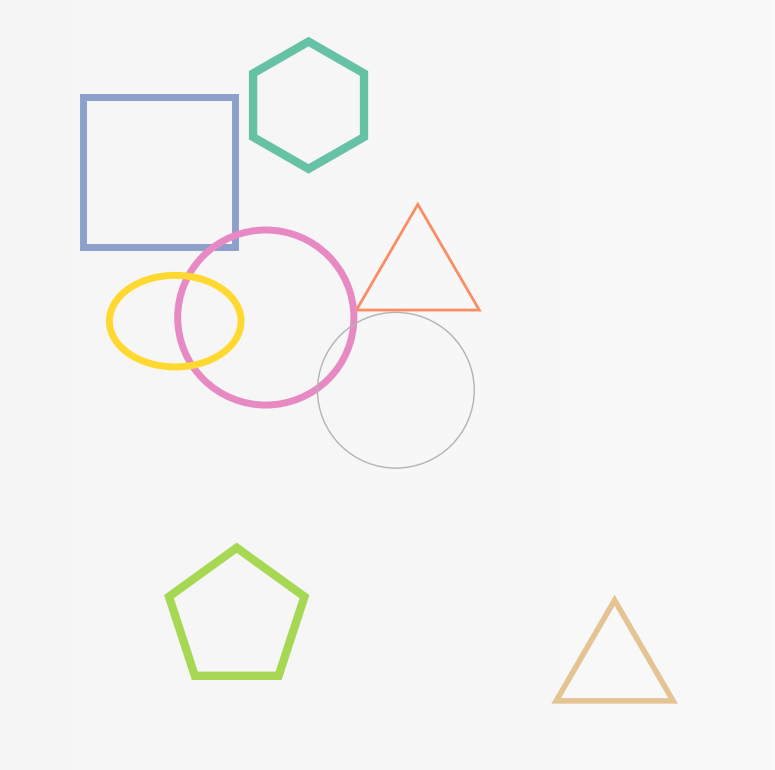[{"shape": "hexagon", "thickness": 3, "radius": 0.41, "center": [0.398, 0.863]}, {"shape": "triangle", "thickness": 1, "radius": 0.46, "center": [0.539, 0.643]}, {"shape": "square", "thickness": 2.5, "radius": 0.49, "center": [0.205, 0.777]}, {"shape": "circle", "thickness": 2.5, "radius": 0.57, "center": [0.343, 0.588]}, {"shape": "pentagon", "thickness": 3, "radius": 0.46, "center": [0.305, 0.197]}, {"shape": "oval", "thickness": 2.5, "radius": 0.42, "center": [0.226, 0.583]}, {"shape": "triangle", "thickness": 2, "radius": 0.44, "center": [0.793, 0.133]}, {"shape": "circle", "thickness": 0.5, "radius": 0.51, "center": [0.511, 0.493]}]